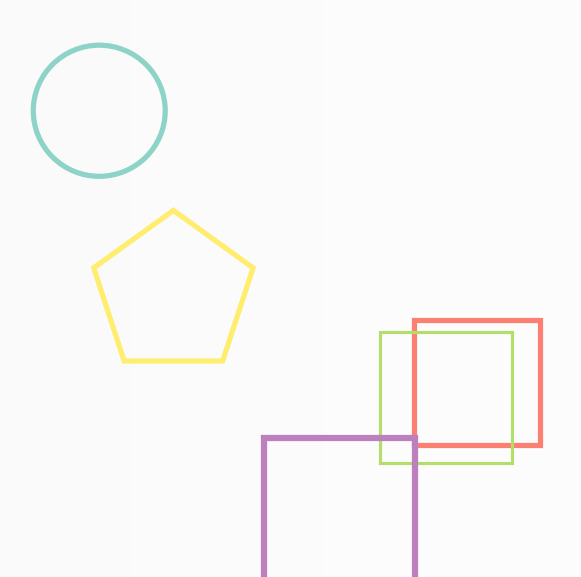[{"shape": "circle", "thickness": 2.5, "radius": 0.57, "center": [0.171, 0.807]}, {"shape": "square", "thickness": 2.5, "radius": 0.54, "center": [0.821, 0.337]}, {"shape": "square", "thickness": 1.5, "radius": 0.57, "center": [0.767, 0.311]}, {"shape": "square", "thickness": 3, "radius": 0.65, "center": [0.584, 0.112]}, {"shape": "pentagon", "thickness": 2.5, "radius": 0.72, "center": [0.298, 0.491]}]